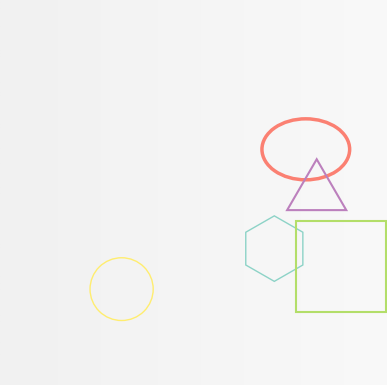[{"shape": "hexagon", "thickness": 1, "radius": 0.43, "center": [0.708, 0.354]}, {"shape": "oval", "thickness": 2.5, "radius": 0.57, "center": [0.789, 0.612]}, {"shape": "square", "thickness": 1.5, "radius": 0.59, "center": [0.88, 0.308]}, {"shape": "triangle", "thickness": 1.5, "radius": 0.44, "center": [0.817, 0.498]}, {"shape": "circle", "thickness": 1, "radius": 0.41, "center": [0.314, 0.249]}]